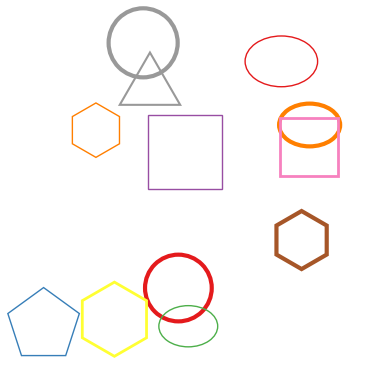[{"shape": "circle", "thickness": 3, "radius": 0.43, "center": [0.463, 0.252]}, {"shape": "oval", "thickness": 1, "radius": 0.47, "center": [0.731, 0.841]}, {"shape": "pentagon", "thickness": 1, "radius": 0.49, "center": [0.113, 0.155]}, {"shape": "oval", "thickness": 1, "radius": 0.38, "center": [0.489, 0.153]}, {"shape": "square", "thickness": 1, "radius": 0.48, "center": [0.48, 0.606]}, {"shape": "hexagon", "thickness": 1, "radius": 0.35, "center": [0.249, 0.662]}, {"shape": "oval", "thickness": 3, "radius": 0.4, "center": [0.804, 0.675]}, {"shape": "hexagon", "thickness": 2, "radius": 0.48, "center": [0.297, 0.171]}, {"shape": "hexagon", "thickness": 3, "radius": 0.38, "center": [0.783, 0.376]}, {"shape": "square", "thickness": 2, "radius": 0.38, "center": [0.802, 0.619]}, {"shape": "triangle", "thickness": 1.5, "radius": 0.45, "center": [0.39, 0.773]}, {"shape": "circle", "thickness": 3, "radius": 0.45, "center": [0.372, 0.889]}]